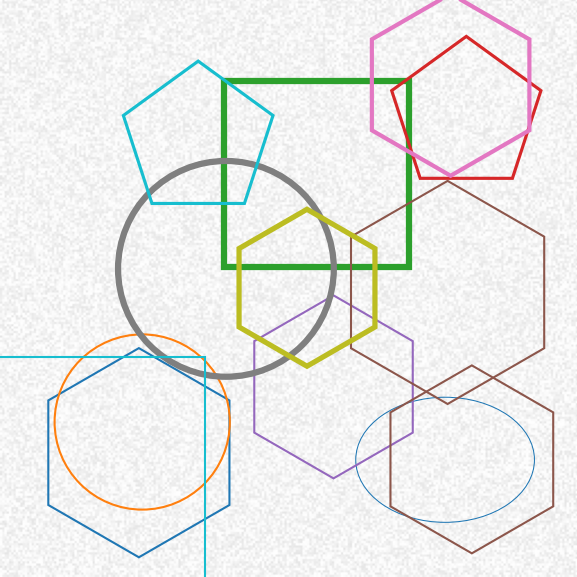[{"shape": "hexagon", "thickness": 1, "radius": 0.91, "center": [0.24, 0.215]}, {"shape": "oval", "thickness": 0.5, "radius": 0.77, "center": [0.771, 0.203]}, {"shape": "circle", "thickness": 1, "radius": 0.76, "center": [0.246, 0.268]}, {"shape": "square", "thickness": 3, "radius": 0.8, "center": [0.548, 0.698]}, {"shape": "pentagon", "thickness": 1.5, "radius": 0.68, "center": [0.807, 0.8]}, {"shape": "hexagon", "thickness": 1, "radius": 0.79, "center": [0.578, 0.329]}, {"shape": "hexagon", "thickness": 1, "radius": 0.97, "center": [0.775, 0.493]}, {"shape": "hexagon", "thickness": 1, "radius": 0.81, "center": [0.817, 0.204]}, {"shape": "hexagon", "thickness": 2, "radius": 0.79, "center": [0.78, 0.852]}, {"shape": "circle", "thickness": 3, "radius": 0.93, "center": [0.391, 0.534]}, {"shape": "hexagon", "thickness": 2.5, "radius": 0.68, "center": [0.532, 0.501]}, {"shape": "pentagon", "thickness": 1.5, "radius": 0.68, "center": [0.343, 0.757]}, {"shape": "square", "thickness": 1, "radius": 0.98, "center": [0.158, 0.184]}]